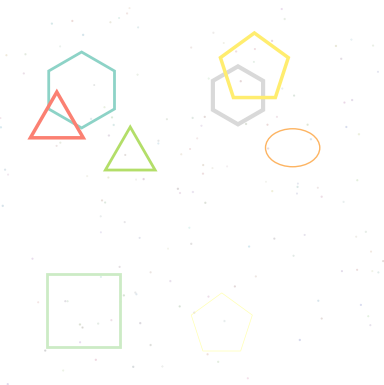[{"shape": "hexagon", "thickness": 2, "radius": 0.49, "center": [0.212, 0.766]}, {"shape": "pentagon", "thickness": 0.5, "radius": 0.42, "center": [0.576, 0.156]}, {"shape": "triangle", "thickness": 2.5, "radius": 0.4, "center": [0.148, 0.682]}, {"shape": "oval", "thickness": 1, "radius": 0.35, "center": [0.76, 0.616]}, {"shape": "triangle", "thickness": 2, "radius": 0.37, "center": [0.338, 0.596]}, {"shape": "hexagon", "thickness": 3, "radius": 0.38, "center": [0.618, 0.752]}, {"shape": "square", "thickness": 2, "radius": 0.47, "center": [0.217, 0.193]}, {"shape": "pentagon", "thickness": 2.5, "radius": 0.46, "center": [0.661, 0.822]}]